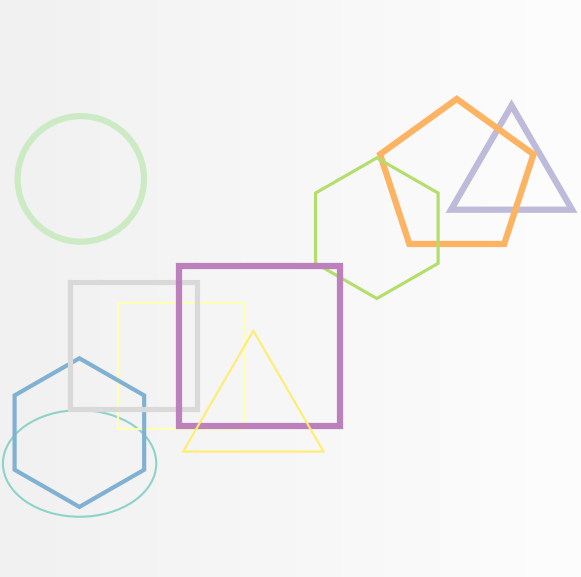[{"shape": "oval", "thickness": 1, "radius": 0.66, "center": [0.137, 0.197]}, {"shape": "square", "thickness": 1, "radius": 0.55, "center": [0.313, 0.365]}, {"shape": "triangle", "thickness": 3, "radius": 0.6, "center": [0.88, 0.696]}, {"shape": "hexagon", "thickness": 2, "radius": 0.64, "center": [0.137, 0.25]}, {"shape": "pentagon", "thickness": 3, "radius": 0.69, "center": [0.786, 0.689]}, {"shape": "hexagon", "thickness": 1.5, "radius": 0.61, "center": [0.648, 0.604]}, {"shape": "square", "thickness": 2.5, "radius": 0.55, "center": [0.229, 0.401]}, {"shape": "square", "thickness": 3, "radius": 0.69, "center": [0.446, 0.4]}, {"shape": "circle", "thickness": 3, "radius": 0.54, "center": [0.139, 0.689]}, {"shape": "triangle", "thickness": 1, "radius": 0.7, "center": [0.436, 0.287]}]